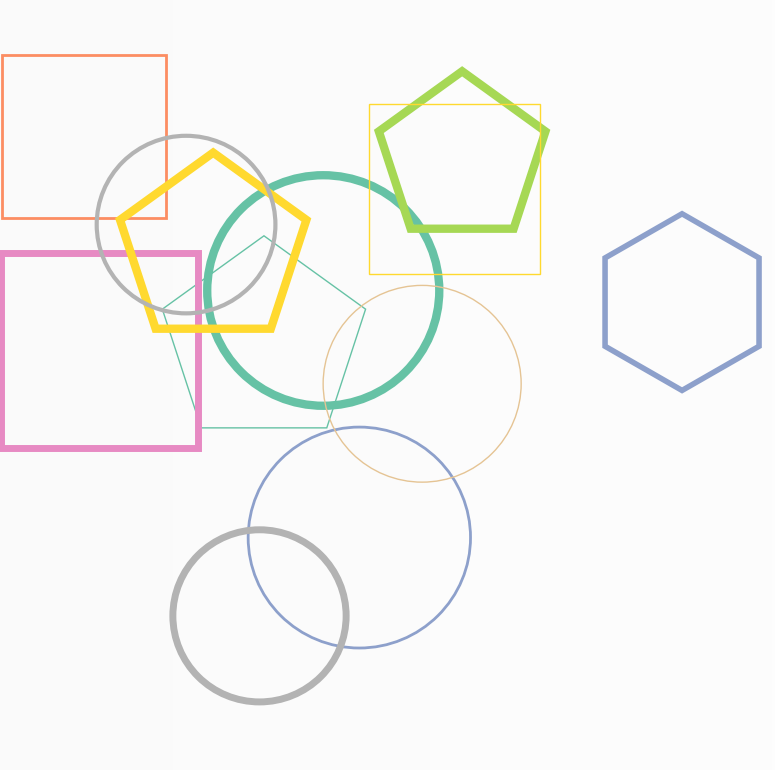[{"shape": "pentagon", "thickness": 0.5, "radius": 0.69, "center": [0.341, 0.556]}, {"shape": "circle", "thickness": 3, "radius": 0.75, "center": [0.417, 0.623]}, {"shape": "square", "thickness": 1, "radius": 0.53, "center": [0.109, 0.823]}, {"shape": "circle", "thickness": 1, "radius": 0.72, "center": [0.464, 0.302]}, {"shape": "hexagon", "thickness": 2, "radius": 0.57, "center": [0.88, 0.608]}, {"shape": "square", "thickness": 2.5, "radius": 0.64, "center": [0.129, 0.545]}, {"shape": "pentagon", "thickness": 3, "radius": 0.57, "center": [0.596, 0.794]}, {"shape": "square", "thickness": 0.5, "radius": 0.55, "center": [0.586, 0.755]}, {"shape": "pentagon", "thickness": 3, "radius": 0.63, "center": [0.275, 0.675]}, {"shape": "circle", "thickness": 0.5, "radius": 0.64, "center": [0.545, 0.502]}, {"shape": "circle", "thickness": 1.5, "radius": 0.58, "center": [0.24, 0.708]}, {"shape": "circle", "thickness": 2.5, "radius": 0.56, "center": [0.335, 0.2]}]